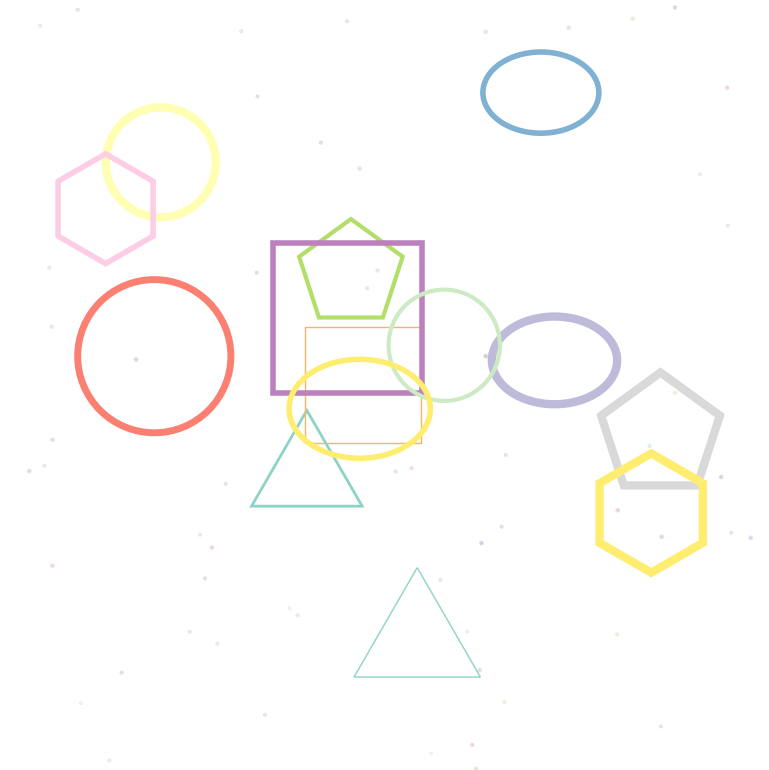[{"shape": "triangle", "thickness": 0.5, "radius": 0.47, "center": [0.542, 0.168]}, {"shape": "triangle", "thickness": 1, "radius": 0.41, "center": [0.399, 0.384]}, {"shape": "circle", "thickness": 3, "radius": 0.36, "center": [0.209, 0.789]}, {"shape": "oval", "thickness": 3, "radius": 0.41, "center": [0.72, 0.532]}, {"shape": "circle", "thickness": 2.5, "radius": 0.5, "center": [0.2, 0.537]}, {"shape": "oval", "thickness": 2, "radius": 0.38, "center": [0.702, 0.88]}, {"shape": "square", "thickness": 0.5, "radius": 0.38, "center": [0.471, 0.5]}, {"shape": "pentagon", "thickness": 1.5, "radius": 0.35, "center": [0.456, 0.645]}, {"shape": "hexagon", "thickness": 2, "radius": 0.36, "center": [0.137, 0.729]}, {"shape": "pentagon", "thickness": 3, "radius": 0.41, "center": [0.858, 0.435]}, {"shape": "square", "thickness": 2, "radius": 0.49, "center": [0.451, 0.587]}, {"shape": "circle", "thickness": 1.5, "radius": 0.36, "center": [0.577, 0.552]}, {"shape": "hexagon", "thickness": 3, "radius": 0.39, "center": [0.846, 0.334]}, {"shape": "oval", "thickness": 2, "radius": 0.46, "center": [0.467, 0.469]}]